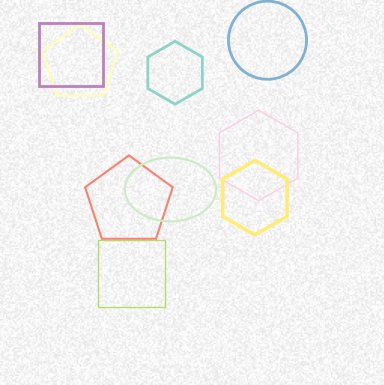[{"shape": "hexagon", "thickness": 2, "radius": 0.41, "center": [0.455, 0.811]}, {"shape": "pentagon", "thickness": 1.5, "radius": 0.51, "center": [0.208, 0.835]}, {"shape": "pentagon", "thickness": 1.5, "radius": 0.6, "center": [0.335, 0.477]}, {"shape": "circle", "thickness": 2, "radius": 0.51, "center": [0.695, 0.896]}, {"shape": "square", "thickness": 1, "radius": 0.44, "center": [0.342, 0.29]}, {"shape": "hexagon", "thickness": 1, "radius": 0.59, "center": [0.672, 0.596]}, {"shape": "square", "thickness": 2, "radius": 0.41, "center": [0.184, 0.859]}, {"shape": "oval", "thickness": 1.5, "radius": 0.59, "center": [0.443, 0.508]}, {"shape": "hexagon", "thickness": 2.5, "radius": 0.48, "center": [0.662, 0.486]}]